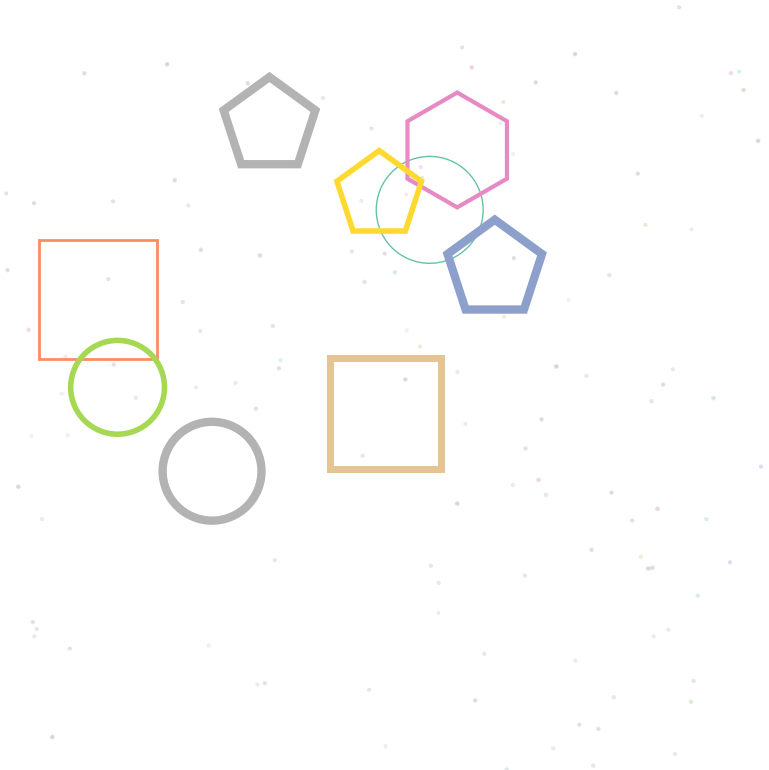[{"shape": "circle", "thickness": 0.5, "radius": 0.35, "center": [0.558, 0.727]}, {"shape": "square", "thickness": 1, "radius": 0.38, "center": [0.127, 0.611]}, {"shape": "pentagon", "thickness": 3, "radius": 0.32, "center": [0.643, 0.65]}, {"shape": "hexagon", "thickness": 1.5, "radius": 0.37, "center": [0.594, 0.805]}, {"shape": "circle", "thickness": 2, "radius": 0.3, "center": [0.153, 0.497]}, {"shape": "pentagon", "thickness": 2, "radius": 0.29, "center": [0.492, 0.747]}, {"shape": "square", "thickness": 2.5, "radius": 0.36, "center": [0.501, 0.463]}, {"shape": "pentagon", "thickness": 3, "radius": 0.31, "center": [0.35, 0.837]}, {"shape": "circle", "thickness": 3, "radius": 0.32, "center": [0.275, 0.388]}]